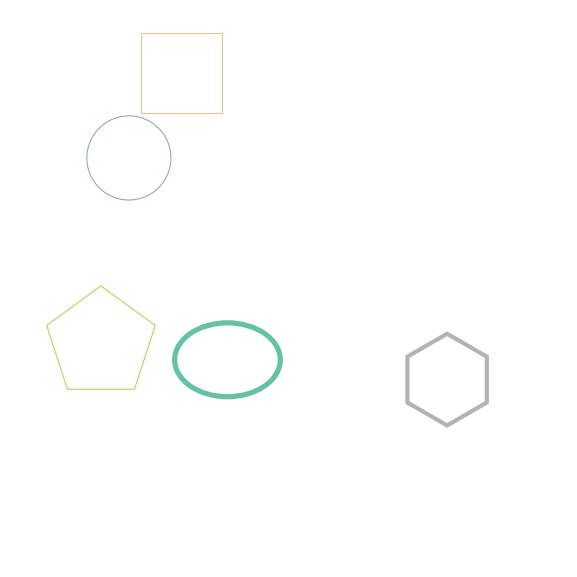[{"shape": "oval", "thickness": 2.5, "radius": 0.46, "center": [0.394, 0.376]}, {"shape": "circle", "thickness": 0.5, "radius": 0.36, "center": [0.223, 0.726]}, {"shape": "pentagon", "thickness": 0.5, "radius": 0.49, "center": [0.175, 0.405]}, {"shape": "square", "thickness": 0.5, "radius": 0.35, "center": [0.314, 0.873]}, {"shape": "hexagon", "thickness": 2, "radius": 0.4, "center": [0.774, 0.342]}]